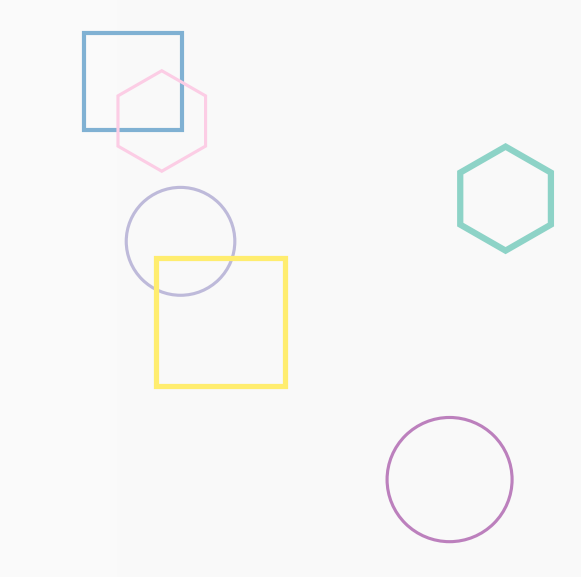[{"shape": "hexagon", "thickness": 3, "radius": 0.45, "center": [0.87, 0.655]}, {"shape": "circle", "thickness": 1.5, "radius": 0.47, "center": [0.311, 0.581]}, {"shape": "square", "thickness": 2, "radius": 0.42, "center": [0.229, 0.858]}, {"shape": "hexagon", "thickness": 1.5, "radius": 0.44, "center": [0.278, 0.79]}, {"shape": "circle", "thickness": 1.5, "radius": 0.54, "center": [0.773, 0.169]}, {"shape": "square", "thickness": 2.5, "radius": 0.56, "center": [0.379, 0.442]}]